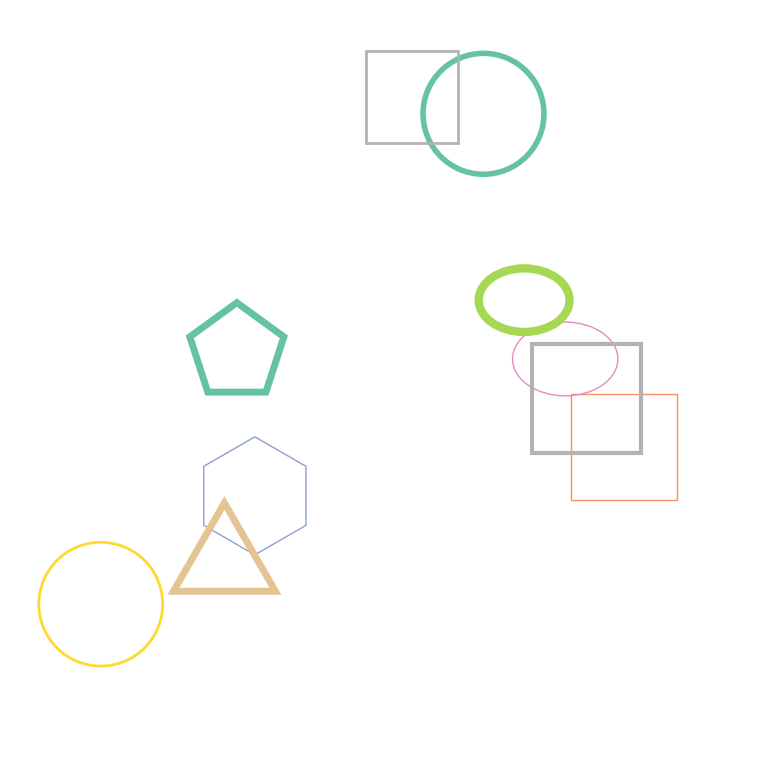[{"shape": "pentagon", "thickness": 2.5, "radius": 0.32, "center": [0.308, 0.543]}, {"shape": "circle", "thickness": 2, "radius": 0.39, "center": [0.628, 0.852]}, {"shape": "square", "thickness": 0.5, "radius": 0.34, "center": [0.81, 0.42]}, {"shape": "hexagon", "thickness": 0.5, "radius": 0.38, "center": [0.331, 0.356]}, {"shape": "oval", "thickness": 0.5, "radius": 0.34, "center": [0.734, 0.534]}, {"shape": "oval", "thickness": 3, "radius": 0.29, "center": [0.681, 0.61]}, {"shape": "circle", "thickness": 1, "radius": 0.4, "center": [0.131, 0.215]}, {"shape": "triangle", "thickness": 2.5, "radius": 0.38, "center": [0.291, 0.27]}, {"shape": "square", "thickness": 1.5, "radius": 0.35, "center": [0.761, 0.482]}, {"shape": "square", "thickness": 1, "radius": 0.3, "center": [0.535, 0.874]}]